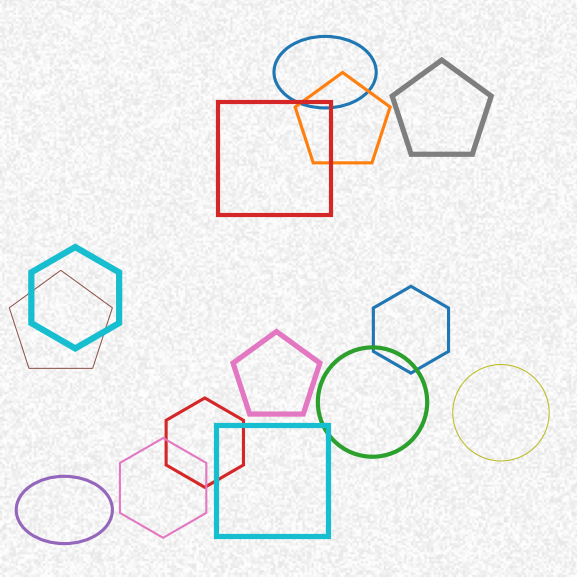[{"shape": "hexagon", "thickness": 1.5, "radius": 0.38, "center": [0.712, 0.428]}, {"shape": "oval", "thickness": 1.5, "radius": 0.44, "center": [0.563, 0.874]}, {"shape": "pentagon", "thickness": 1.5, "radius": 0.43, "center": [0.593, 0.787]}, {"shape": "circle", "thickness": 2, "radius": 0.47, "center": [0.645, 0.303]}, {"shape": "hexagon", "thickness": 1.5, "radius": 0.39, "center": [0.355, 0.233]}, {"shape": "square", "thickness": 2, "radius": 0.49, "center": [0.475, 0.725]}, {"shape": "oval", "thickness": 1.5, "radius": 0.42, "center": [0.111, 0.116]}, {"shape": "pentagon", "thickness": 0.5, "radius": 0.47, "center": [0.105, 0.437]}, {"shape": "hexagon", "thickness": 1, "radius": 0.43, "center": [0.282, 0.154]}, {"shape": "pentagon", "thickness": 2.5, "radius": 0.39, "center": [0.479, 0.346]}, {"shape": "pentagon", "thickness": 2.5, "radius": 0.45, "center": [0.765, 0.805]}, {"shape": "circle", "thickness": 0.5, "radius": 0.42, "center": [0.868, 0.284]}, {"shape": "hexagon", "thickness": 3, "radius": 0.44, "center": [0.13, 0.484]}, {"shape": "square", "thickness": 2.5, "radius": 0.48, "center": [0.471, 0.167]}]